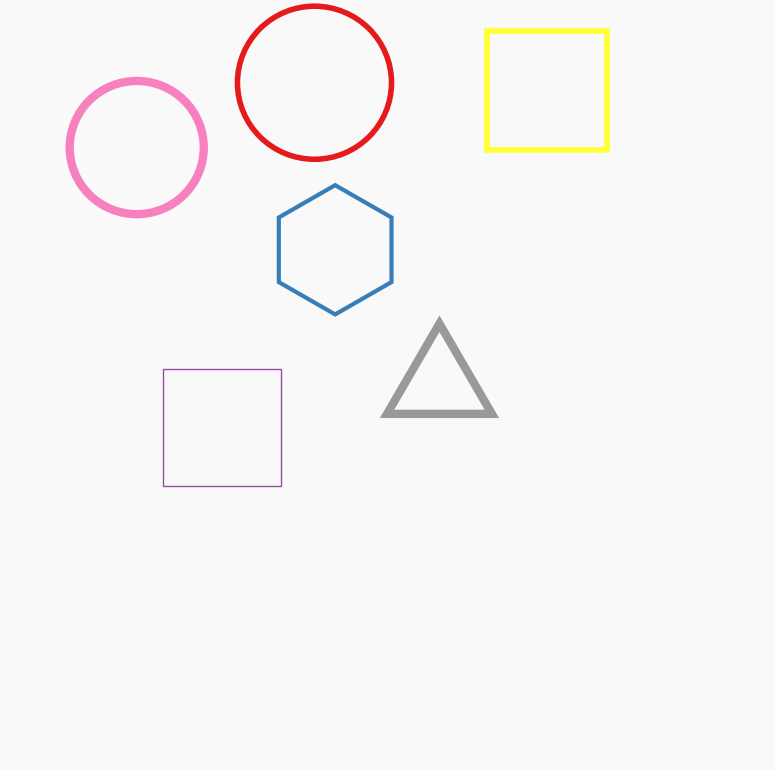[{"shape": "circle", "thickness": 2, "radius": 0.5, "center": [0.406, 0.893]}, {"shape": "hexagon", "thickness": 1.5, "radius": 0.42, "center": [0.432, 0.676]}, {"shape": "square", "thickness": 0.5, "radius": 0.38, "center": [0.286, 0.445]}, {"shape": "square", "thickness": 2, "radius": 0.39, "center": [0.706, 0.883]}, {"shape": "circle", "thickness": 3, "radius": 0.43, "center": [0.176, 0.808]}, {"shape": "triangle", "thickness": 3, "radius": 0.39, "center": [0.567, 0.502]}]